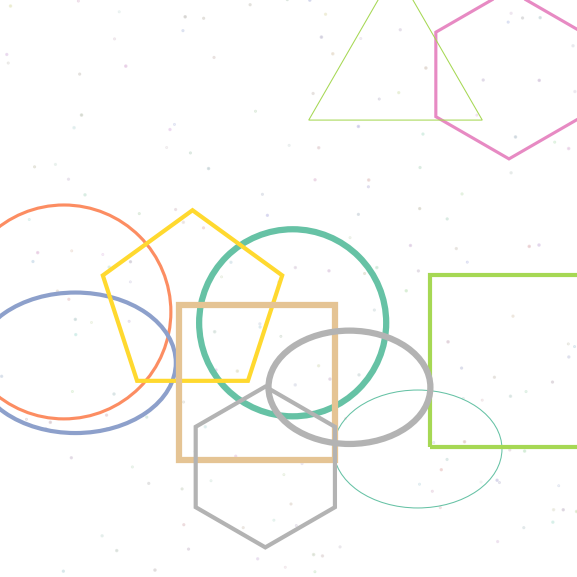[{"shape": "circle", "thickness": 3, "radius": 0.81, "center": [0.507, 0.44]}, {"shape": "oval", "thickness": 0.5, "radius": 0.73, "center": [0.723, 0.222]}, {"shape": "circle", "thickness": 1.5, "radius": 0.93, "center": [0.111, 0.459]}, {"shape": "oval", "thickness": 2, "radius": 0.87, "center": [0.131, 0.371]}, {"shape": "hexagon", "thickness": 1.5, "radius": 0.73, "center": [0.881, 0.87]}, {"shape": "triangle", "thickness": 0.5, "radius": 0.87, "center": [0.685, 0.878]}, {"shape": "square", "thickness": 2, "radius": 0.75, "center": [0.893, 0.374]}, {"shape": "pentagon", "thickness": 2, "radius": 0.82, "center": [0.333, 0.472]}, {"shape": "square", "thickness": 3, "radius": 0.67, "center": [0.445, 0.337]}, {"shape": "oval", "thickness": 3, "radius": 0.7, "center": [0.605, 0.329]}, {"shape": "hexagon", "thickness": 2, "radius": 0.7, "center": [0.459, 0.19]}]